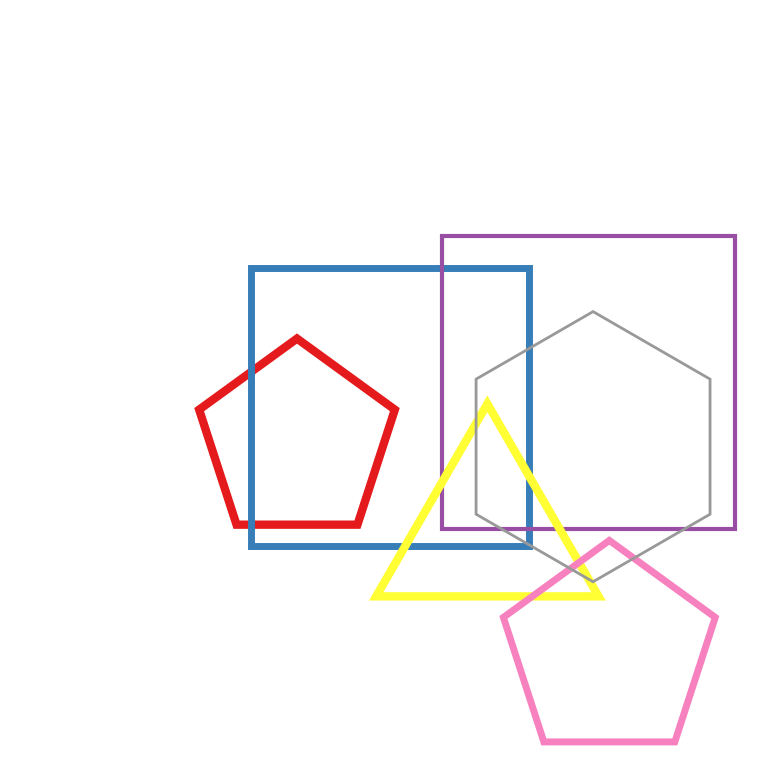[{"shape": "pentagon", "thickness": 3, "radius": 0.67, "center": [0.386, 0.427]}, {"shape": "square", "thickness": 2.5, "radius": 0.9, "center": [0.507, 0.472]}, {"shape": "square", "thickness": 1.5, "radius": 0.95, "center": [0.764, 0.504]}, {"shape": "triangle", "thickness": 3, "radius": 0.83, "center": [0.633, 0.309]}, {"shape": "pentagon", "thickness": 2.5, "radius": 0.72, "center": [0.791, 0.153]}, {"shape": "hexagon", "thickness": 1, "radius": 0.88, "center": [0.77, 0.42]}]